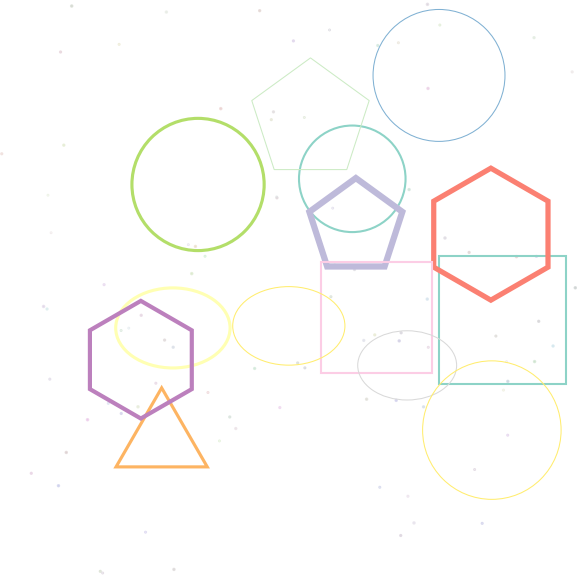[{"shape": "circle", "thickness": 1, "radius": 0.46, "center": [0.61, 0.689]}, {"shape": "square", "thickness": 1, "radius": 0.55, "center": [0.87, 0.445]}, {"shape": "oval", "thickness": 1.5, "radius": 0.5, "center": [0.299, 0.431]}, {"shape": "pentagon", "thickness": 3, "radius": 0.42, "center": [0.616, 0.606]}, {"shape": "hexagon", "thickness": 2.5, "radius": 0.57, "center": [0.85, 0.594]}, {"shape": "circle", "thickness": 0.5, "radius": 0.57, "center": [0.76, 0.869]}, {"shape": "triangle", "thickness": 1.5, "radius": 0.46, "center": [0.28, 0.236]}, {"shape": "circle", "thickness": 1.5, "radius": 0.57, "center": [0.343, 0.68]}, {"shape": "square", "thickness": 1, "radius": 0.48, "center": [0.652, 0.449]}, {"shape": "oval", "thickness": 0.5, "radius": 0.43, "center": [0.705, 0.366]}, {"shape": "hexagon", "thickness": 2, "radius": 0.51, "center": [0.244, 0.376]}, {"shape": "pentagon", "thickness": 0.5, "radius": 0.53, "center": [0.538, 0.792]}, {"shape": "circle", "thickness": 0.5, "radius": 0.6, "center": [0.852, 0.254]}, {"shape": "oval", "thickness": 0.5, "radius": 0.49, "center": [0.5, 0.435]}]